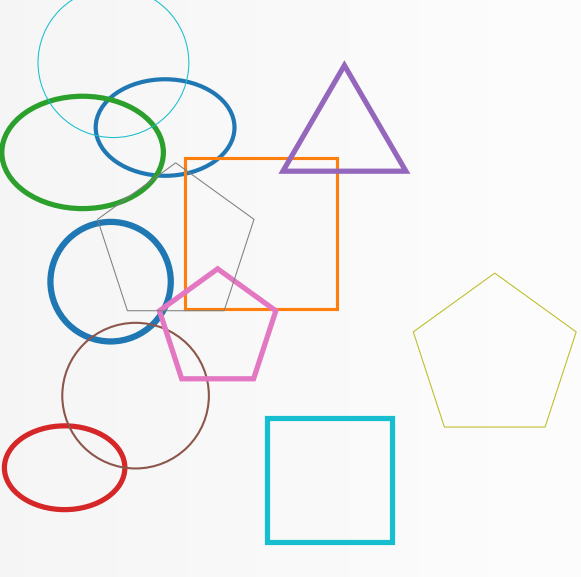[{"shape": "oval", "thickness": 2, "radius": 0.6, "center": [0.284, 0.778]}, {"shape": "circle", "thickness": 3, "radius": 0.52, "center": [0.19, 0.511]}, {"shape": "square", "thickness": 1.5, "radius": 0.65, "center": [0.45, 0.594]}, {"shape": "oval", "thickness": 2.5, "radius": 0.69, "center": [0.142, 0.735]}, {"shape": "oval", "thickness": 2.5, "radius": 0.52, "center": [0.111, 0.189]}, {"shape": "triangle", "thickness": 2.5, "radius": 0.61, "center": [0.593, 0.764]}, {"shape": "circle", "thickness": 1, "radius": 0.63, "center": [0.233, 0.314]}, {"shape": "pentagon", "thickness": 2.5, "radius": 0.53, "center": [0.374, 0.428]}, {"shape": "pentagon", "thickness": 0.5, "radius": 0.71, "center": [0.302, 0.576]}, {"shape": "pentagon", "thickness": 0.5, "radius": 0.74, "center": [0.851, 0.379]}, {"shape": "square", "thickness": 2.5, "radius": 0.54, "center": [0.567, 0.167]}, {"shape": "circle", "thickness": 0.5, "radius": 0.65, "center": [0.195, 0.891]}]